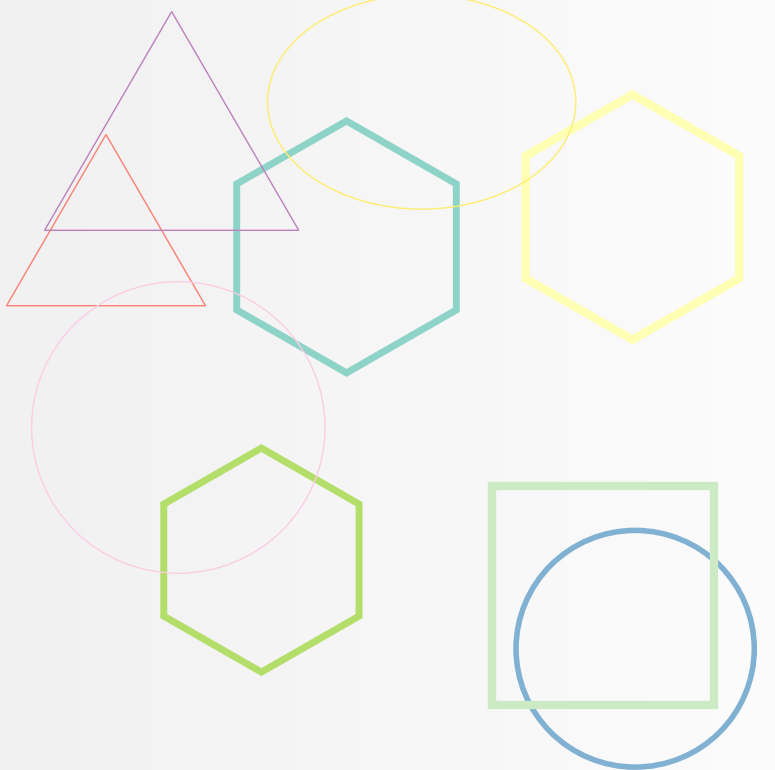[{"shape": "hexagon", "thickness": 2.5, "radius": 0.82, "center": [0.447, 0.679]}, {"shape": "hexagon", "thickness": 3, "radius": 0.8, "center": [0.816, 0.718]}, {"shape": "triangle", "thickness": 0.5, "radius": 0.74, "center": [0.137, 0.677]}, {"shape": "circle", "thickness": 2, "radius": 0.77, "center": [0.82, 0.157]}, {"shape": "hexagon", "thickness": 2.5, "radius": 0.73, "center": [0.337, 0.273]}, {"shape": "circle", "thickness": 0.5, "radius": 0.95, "center": [0.23, 0.445]}, {"shape": "triangle", "thickness": 0.5, "radius": 0.95, "center": [0.221, 0.796]}, {"shape": "square", "thickness": 3, "radius": 0.71, "center": [0.778, 0.227]}, {"shape": "oval", "thickness": 0.5, "radius": 0.99, "center": [0.544, 0.868]}]